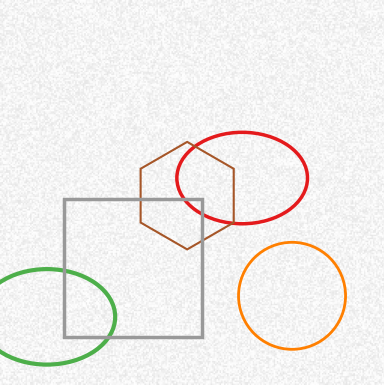[{"shape": "oval", "thickness": 2.5, "radius": 0.85, "center": [0.629, 0.538]}, {"shape": "oval", "thickness": 3, "radius": 0.89, "center": [0.122, 0.177]}, {"shape": "circle", "thickness": 2, "radius": 0.69, "center": [0.759, 0.232]}, {"shape": "hexagon", "thickness": 1.5, "radius": 0.7, "center": [0.486, 0.492]}, {"shape": "square", "thickness": 2.5, "radius": 0.89, "center": [0.345, 0.304]}]